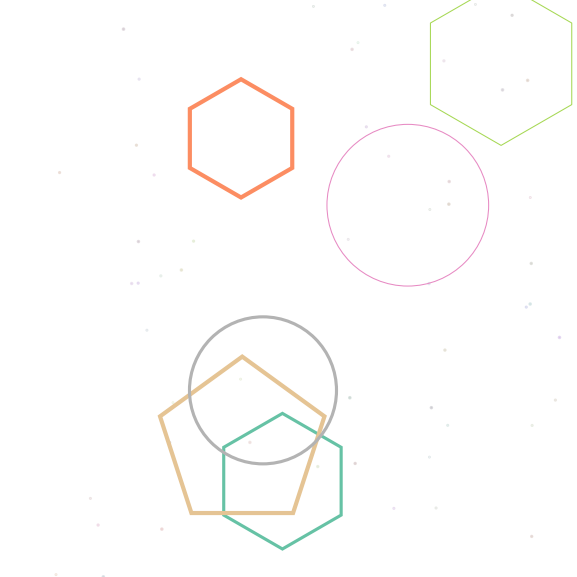[{"shape": "hexagon", "thickness": 1.5, "radius": 0.59, "center": [0.489, 0.166]}, {"shape": "hexagon", "thickness": 2, "radius": 0.51, "center": [0.417, 0.76]}, {"shape": "circle", "thickness": 0.5, "radius": 0.7, "center": [0.706, 0.644]}, {"shape": "hexagon", "thickness": 0.5, "radius": 0.71, "center": [0.868, 0.889]}, {"shape": "pentagon", "thickness": 2, "radius": 0.75, "center": [0.419, 0.232]}, {"shape": "circle", "thickness": 1.5, "radius": 0.64, "center": [0.455, 0.323]}]